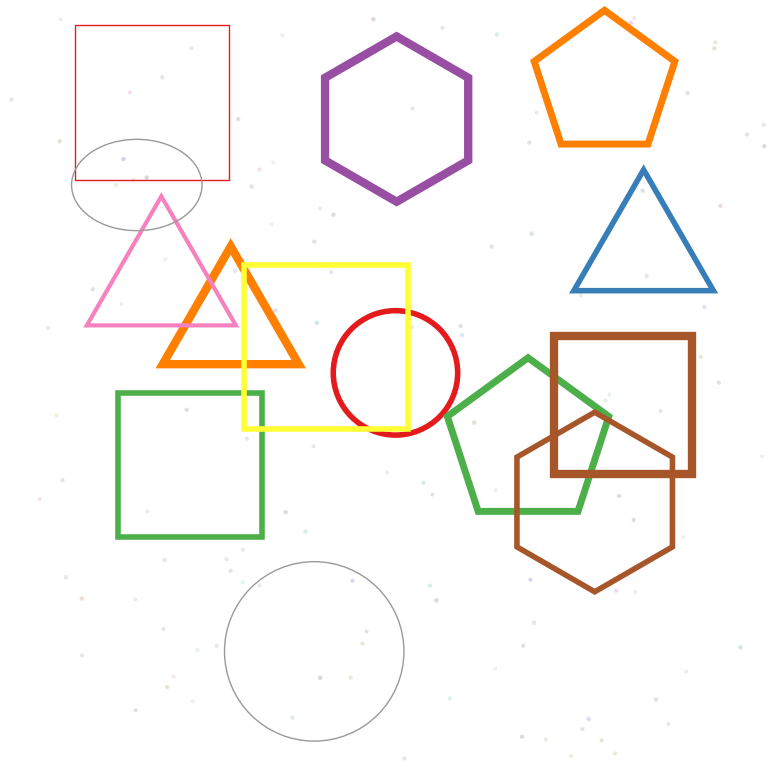[{"shape": "circle", "thickness": 2, "radius": 0.4, "center": [0.514, 0.516]}, {"shape": "square", "thickness": 0.5, "radius": 0.5, "center": [0.197, 0.867]}, {"shape": "triangle", "thickness": 2, "radius": 0.52, "center": [0.836, 0.675]}, {"shape": "pentagon", "thickness": 2.5, "radius": 0.55, "center": [0.686, 0.425]}, {"shape": "square", "thickness": 2, "radius": 0.47, "center": [0.247, 0.396]}, {"shape": "hexagon", "thickness": 3, "radius": 0.54, "center": [0.515, 0.845]}, {"shape": "pentagon", "thickness": 2.5, "radius": 0.48, "center": [0.785, 0.891]}, {"shape": "triangle", "thickness": 3, "radius": 0.51, "center": [0.3, 0.578]}, {"shape": "square", "thickness": 2, "radius": 0.53, "center": [0.423, 0.55]}, {"shape": "hexagon", "thickness": 2, "radius": 0.58, "center": [0.772, 0.348]}, {"shape": "square", "thickness": 3, "radius": 0.45, "center": [0.809, 0.474]}, {"shape": "triangle", "thickness": 1.5, "radius": 0.56, "center": [0.21, 0.633]}, {"shape": "circle", "thickness": 0.5, "radius": 0.58, "center": [0.408, 0.154]}, {"shape": "oval", "thickness": 0.5, "radius": 0.42, "center": [0.178, 0.76]}]